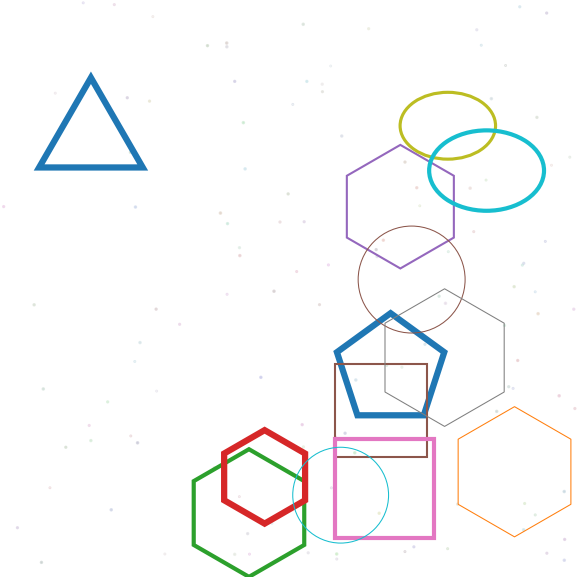[{"shape": "pentagon", "thickness": 3, "radius": 0.49, "center": [0.676, 0.359]}, {"shape": "triangle", "thickness": 3, "radius": 0.52, "center": [0.157, 0.761]}, {"shape": "hexagon", "thickness": 0.5, "radius": 0.56, "center": [0.891, 0.182]}, {"shape": "hexagon", "thickness": 2, "radius": 0.55, "center": [0.431, 0.111]}, {"shape": "hexagon", "thickness": 3, "radius": 0.4, "center": [0.458, 0.173]}, {"shape": "hexagon", "thickness": 1, "radius": 0.53, "center": [0.693, 0.641]}, {"shape": "square", "thickness": 1, "radius": 0.4, "center": [0.66, 0.288]}, {"shape": "circle", "thickness": 0.5, "radius": 0.46, "center": [0.713, 0.515]}, {"shape": "square", "thickness": 2, "radius": 0.43, "center": [0.666, 0.153]}, {"shape": "hexagon", "thickness": 0.5, "radius": 0.6, "center": [0.77, 0.38]}, {"shape": "oval", "thickness": 1.5, "radius": 0.41, "center": [0.775, 0.781]}, {"shape": "oval", "thickness": 2, "radius": 0.5, "center": [0.843, 0.704]}, {"shape": "circle", "thickness": 0.5, "radius": 0.41, "center": [0.59, 0.142]}]